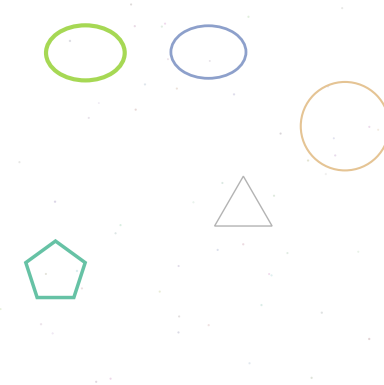[{"shape": "pentagon", "thickness": 2.5, "radius": 0.41, "center": [0.144, 0.293]}, {"shape": "oval", "thickness": 2, "radius": 0.49, "center": [0.541, 0.865]}, {"shape": "oval", "thickness": 3, "radius": 0.51, "center": [0.222, 0.863]}, {"shape": "circle", "thickness": 1.5, "radius": 0.57, "center": [0.896, 0.672]}, {"shape": "triangle", "thickness": 1, "radius": 0.43, "center": [0.632, 0.456]}]